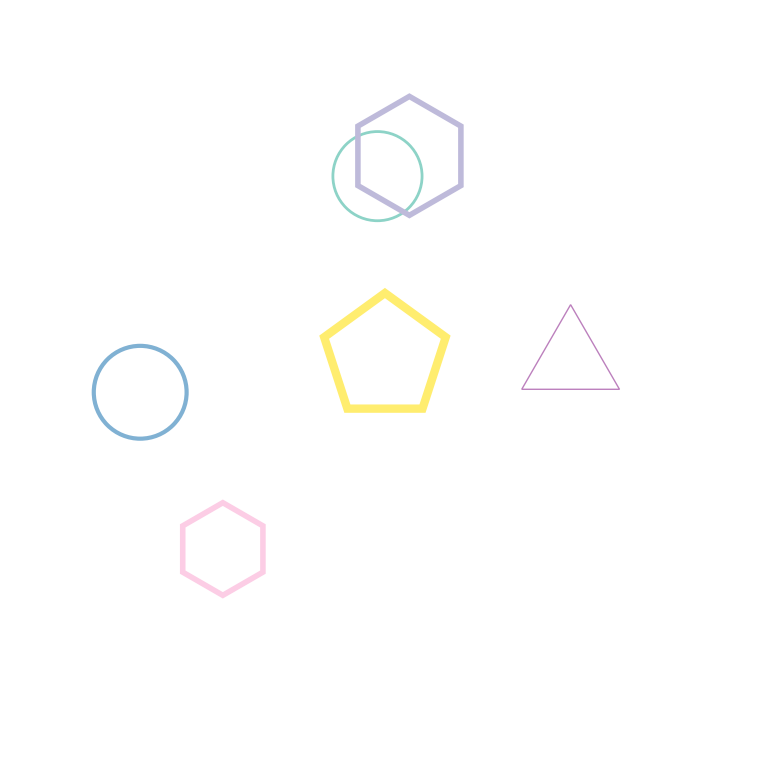[{"shape": "circle", "thickness": 1, "radius": 0.29, "center": [0.49, 0.771]}, {"shape": "hexagon", "thickness": 2, "radius": 0.39, "center": [0.532, 0.798]}, {"shape": "circle", "thickness": 1.5, "radius": 0.3, "center": [0.182, 0.491]}, {"shape": "hexagon", "thickness": 2, "radius": 0.3, "center": [0.289, 0.287]}, {"shape": "triangle", "thickness": 0.5, "radius": 0.37, "center": [0.741, 0.531]}, {"shape": "pentagon", "thickness": 3, "radius": 0.41, "center": [0.5, 0.536]}]